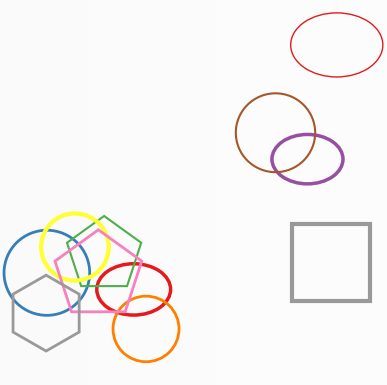[{"shape": "oval", "thickness": 1, "radius": 0.59, "center": [0.869, 0.883]}, {"shape": "oval", "thickness": 2.5, "radius": 0.48, "center": [0.345, 0.248]}, {"shape": "circle", "thickness": 2, "radius": 0.55, "center": [0.121, 0.291]}, {"shape": "pentagon", "thickness": 1.5, "radius": 0.5, "center": [0.269, 0.338]}, {"shape": "oval", "thickness": 2.5, "radius": 0.46, "center": [0.793, 0.587]}, {"shape": "circle", "thickness": 2, "radius": 0.43, "center": [0.377, 0.146]}, {"shape": "circle", "thickness": 3, "radius": 0.44, "center": [0.193, 0.358]}, {"shape": "circle", "thickness": 1.5, "radius": 0.51, "center": [0.711, 0.655]}, {"shape": "pentagon", "thickness": 2, "radius": 0.59, "center": [0.254, 0.285]}, {"shape": "hexagon", "thickness": 2, "radius": 0.49, "center": [0.119, 0.187]}, {"shape": "square", "thickness": 3, "radius": 0.5, "center": [0.854, 0.319]}]